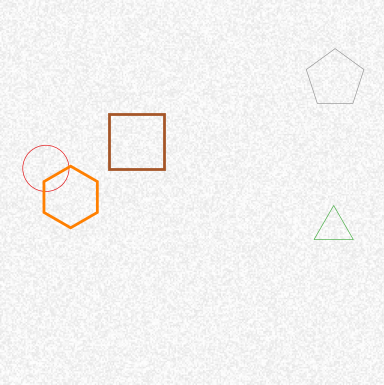[{"shape": "circle", "thickness": 0.5, "radius": 0.3, "center": [0.119, 0.563]}, {"shape": "triangle", "thickness": 0.5, "radius": 0.3, "center": [0.867, 0.407]}, {"shape": "hexagon", "thickness": 2, "radius": 0.4, "center": [0.183, 0.488]}, {"shape": "square", "thickness": 2, "radius": 0.36, "center": [0.354, 0.632]}, {"shape": "pentagon", "thickness": 0.5, "radius": 0.39, "center": [0.87, 0.795]}]